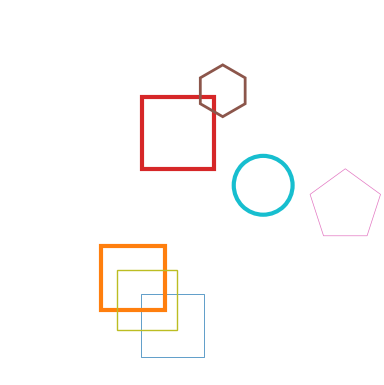[{"shape": "square", "thickness": 0.5, "radius": 0.41, "center": [0.448, 0.155]}, {"shape": "square", "thickness": 3, "radius": 0.41, "center": [0.345, 0.278]}, {"shape": "square", "thickness": 3, "radius": 0.47, "center": [0.462, 0.655]}, {"shape": "hexagon", "thickness": 2, "radius": 0.34, "center": [0.579, 0.764]}, {"shape": "pentagon", "thickness": 0.5, "radius": 0.48, "center": [0.897, 0.465]}, {"shape": "square", "thickness": 1, "radius": 0.39, "center": [0.381, 0.221]}, {"shape": "circle", "thickness": 3, "radius": 0.38, "center": [0.684, 0.519]}]